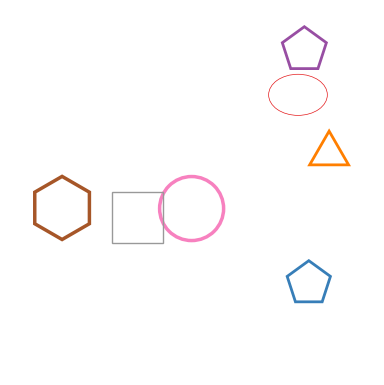[{"shape": "oval", "thickness": 0.5, "radius": 0.38, "center": [0.774, 0.754]}, {"shape": "pentagon", "thickness": 2, "radius": 0.3, "center": [0.802, 0.264]}, {"shape": "pentagon", "thickness": 2, "radius": 0.3, "center": [0.791, 0.87]}, {"shape": "triangle", "thickness": 2, "radius": 0.29, "center": [0.855, 0.601]}, {"shape": "hexagon", "thickness": 2.5, "radius": 0.41, "center": [0.161, 0.46]}, {"shape": "circle", "thickness": 2.5, "radius": 0.42, "center": [0.498, 0.458]}, {"shape": "square", "thickness": 1, "radius": 0.33, "center": [0.357, 0.436]}]